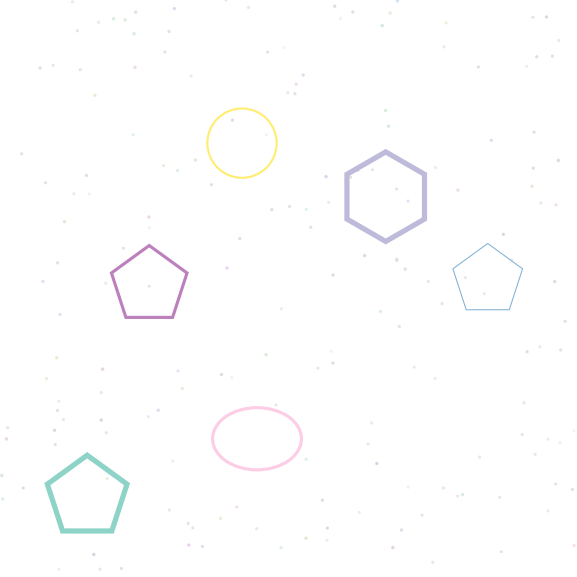[{"shape": "pentagon", "thickness": 2.5, "radius": 0.36, "center": [0.151, 0.138]}, {"shape": "hexagon", "thickness": 2.5, "radius": 0.39, "center": [0.668, 0.659]}, {"shape": "pentagon", "thickness": 0.5, "radius": 0.32, "center": [0.845, 0.514]}, {"shape": "oval", "thickness": 1.5, "radius": 0.38, "center": [0.445, 0.239]}, {"shape": "pentagon", "thickness": 1.5, "radius": 0.34, "center": [0.258, 0.505]}, {"shape": "circle", "thickness": 1, "radius": 0.3, "center": [0.419, 0.751]}]